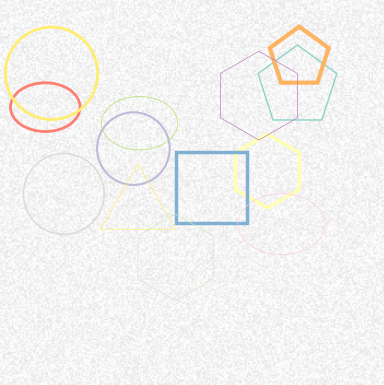[{"shape": "pentagon", "thickness": 1, "radius": 0.54, "center": [0.773, 0.776]}, {"shape": "hexagon", "thickness": 2.5, "radius": 0.48, "center": [0.694, 0.556]}, {"shape": "circle", "thickness": 1.5, "radius": 0.47, "center": [0.346, 0.614]}, {"shape": "oval", "thickness": 2, "radius": 0.45, "center": [0.118, 0.722]}, {"shape": "square", "thickness": 2.5, "radius": 0.46, "center": [0.549, 0.513]}, {"shape": "pentagon", "thickness": 3, "radius": 0.4, "center": [0.777, 0.85]}, {"shape": "oval", "thickness": 0.5, "radius": 0.49, "center": [0.362, 0.68]}, {"shape": "oval", "thickness": 0.5, "radius": 0.57, "center": [0.731, 0.418]}, {"shape": "circle", "thickness": 1, "radius": 0.52, "center": [0.166, 0.496]}, {"shape": "hexagon", "thickness": 0.5, "radius": 0.58, "center": [0.673, 0.752]}, {"shape": "hexagon", "thickness": 0.5, "radius": 0.56, "center": [0.456, 0.331]}, {"shape": "circle", "thickness": 2, "radius": 0.6, "center": [0.134, 0.81]}, {"shape": "triangle", "thickness": 0.5, "radius": 0.56, "center": [0.359, 0.461]}]